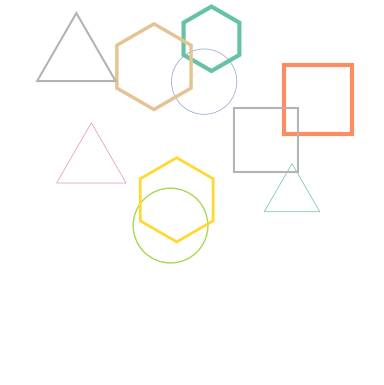[{"shape": "triangle", "thickness": 0.5, "radius": 0.42, "center": [0.758, 0.492]}, {"shape": "hexagon", "thickness": 3, "radius": 0.42, "center": [0.549, 0.899]}, {"shape": "square", "thickness": 3, "radius": 0.45, "center": [0.826, 0.741]}, {"shape": "circle", "thickness": 0.5, "radius": 0.42, "center": [0.53, 0.788]}, {"shape": "triangle", "thickness": 0.5, "radius": 0.52, "center": [0.237, 0.577]}, {"shape": "circle", "thickness": 1, "radius": 0.49, "center": [0.443, 0.414]}, {"shape": "hexagon", "thickness": 2, "radius": 0.55, "center": [0.459, 0.481]}, {"shape": "hexagon", "thickness": 2.5, "radius": 0.56, "center": [0.4, 0.827]}, {"shape": "triangle", "thickness": 1.5, "radius": 0.59, "center": [0.198, 0.848]}, {"shape": "square", "thickness": 1.5, "radius": 0.42, "center": [0.691, 0.636]}]